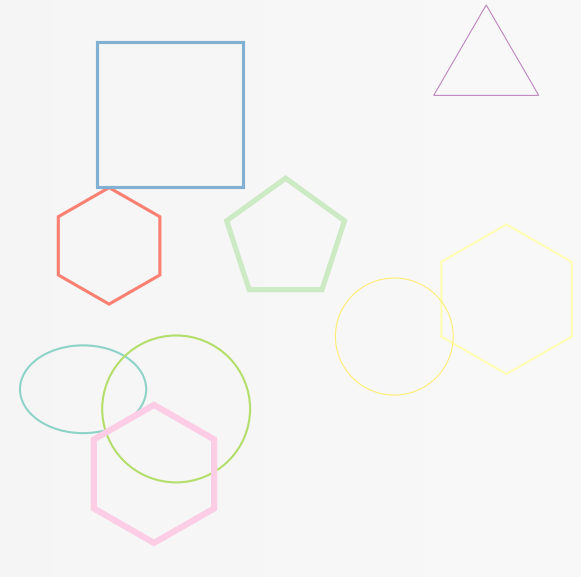[{"shape": "oval", "thickness": 1, "radius": 0.54, "center": [0.143, 0.325]}, {"shape": "hexagon", "thickness": 1, "radius": 0.65, "center": [0.871, 0.481]}, {"shape": "hexagon", "thickness": 1.5, "radius": 0.5, "center": [0.188, 0.573]}, {"shape": "square", "thickness": 1.5, "radius": 0.63, "center": [0.293, 0.801]}, {"shape": "circle", "thickness": 1, "radius": 0.64, "center": [0.303, 0.291]}, {"shape": "hexagon", "thickness": 3, "radius": 0.6, "center": [0.265, 0.178]}, {"shape": "triangle", "thickness": 0.5, "radius": 0.52, "center": [0.837, 0.886]}, {"shape": "pentagon", "thickness": 2.5, "radius": 0.53, "center": [0.491, 0.584]}, {"shape": "circle", "thickness": 0.5, "radius": 0.51, "center": [0.678, 0.416]}]